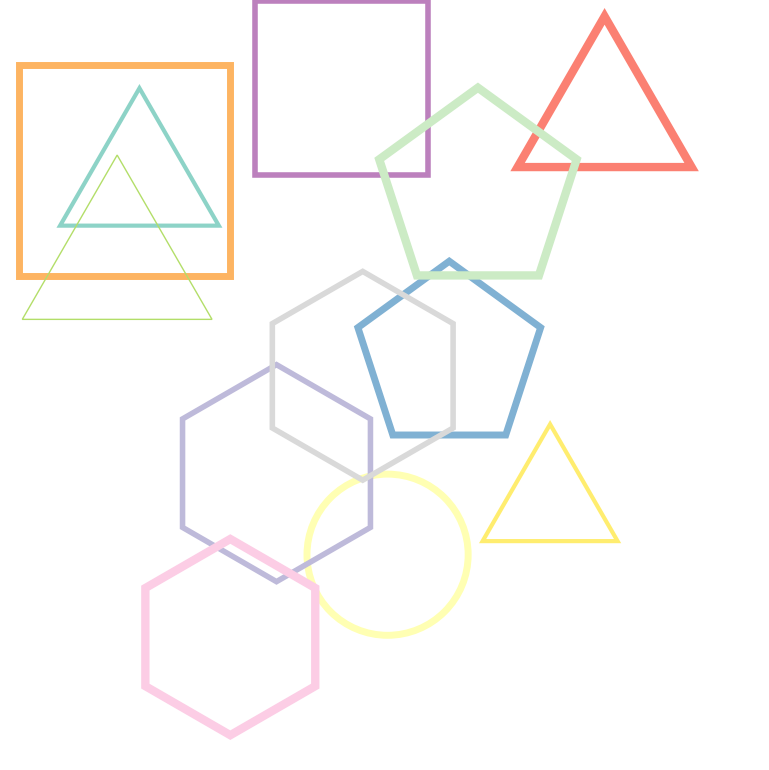[{"shape": "triangle", "thickness": 1.5, "radius": 0.6, "center": [0.181, 0.766]}, {"shape": "circle", "thickness": 2.5, "radius": 0.52, "center": [0.503, 0.28]}, {"shape": "hexagon", "thickness": 2, "radius": 0.7, "center": [0.359, 0.386]}, {"shape": "triangle", "thickness": 3, "radius": 0.65, "center": [0.785, 0.848]}, {"shape": "pentagon", "thickness": 2.5, "radius": 0.62, "center": [0.583, 0.536]}, {"shape": "square", "thickness": 2.5, "radius": 0.69, "center": [0.162, 0.779]}, {"shape": "triangle", "thickness": 0.5, "radius": 0.71, "center": [0.152, 0.656]}, {"shape": "hexagon", "thickness": 3, "radius": 0.64, "center": [0.299, 0.173]}, {"shape": "hexagon", "thickness": 2, "radius": 0.68, "center": [0.471, 0.512]}, {"shape": "square", "thickness": 2, "radius": 0.56, "center": [0.444, 0.886]}, {"shape": "pentagon", "thickness": 3, "radius": 0.67, "center": [0.621, 0.751]}, {"shape": "triangle", "thickness": 1.5, "radius": 0.51, "center": [0.714, 0.348]}]